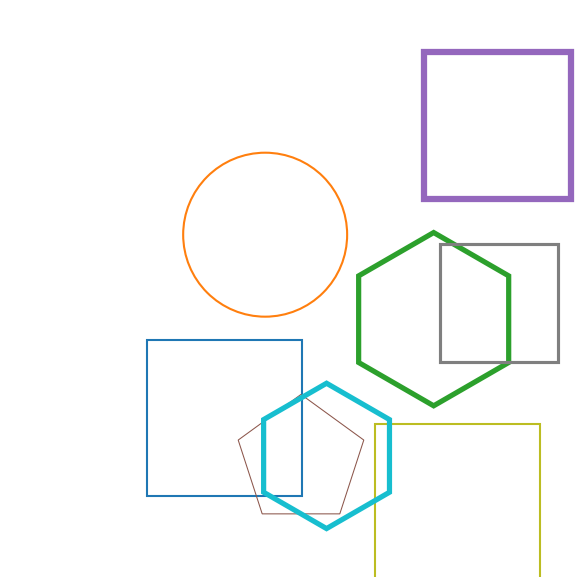[{"shape": "square", "thickness": 1, "radius": 0.67, "center": [0.389, 0.276]}, {"shape": "circle", "thickness": 1, "radius": 0.71, "center": [0.459, 0.593]}, {"shape": "hexagon", "thickness": 2.5, "radius": 0.75, "center": [0.751, 0.446]}, {"shape": "square", "thickness": 3, "radius": 0.64, "center": [0.862, 0.782]}, {"shape": "pentagon", "thickness": 0.5, "radius": 0.57, "center": [0.521, 0.202]}, {"shape": "square", "thickness": 1.5, "radius": 0.51, "center": [0.864, 0.475]}, {"shape": "square", "thickness": 1, "radius": 0.71, "center": [0.792, 0.123]}, {"shape": "hexagon", "thickness": 2.5, "radius": 0.63, "center": [0.565, 0.21]}]